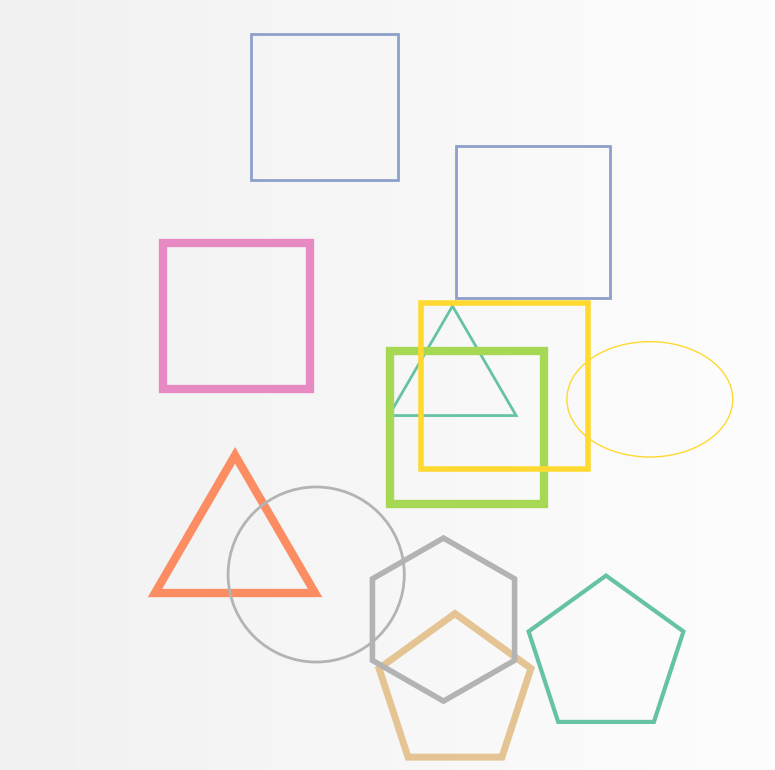[{"shape": "triangle", "thickness": 1, "radius": 0.47, "center": [0.584, 0.508]}, {"shape": "pentagon", "thickness": 1.5, "radius": 0.53, "center": [0.782, 0.147]}, {"shape": "triangle", "thickness": 3, "radius": 0.6, "center": [0.303, 0.289]}, {"shape": "square", "thickness": 1, "radius": 0.47, "center": [0.418, 0.862]}, {"shape": "square", "thickness": 1, "radius": 0.5, "center": [0.688, 0.712]}, {"shape": "square", "thickness": 3, "radius": 0.47, "center": [0.306, 0.589]}, {"shape": "square", "thickness": 3, "radius": 0.5, "center": [0.602, 0.445]}, {"shape": "oval", "thickness": 0.5, "radius": 0.53, "center": [0.838, 0.481]}, {"shape": "square", "thickness": 2, "radius": 0.54, "center": [0.651, 0.498]}, {"shape": "pentagon", "thickness": 2.5, "radius": 0.52, "center": [0.587, 0.1]}, {"shape": "hexagon", "thickness": 2, "radius": 0.53, "center": [0.572, 0.195]}, {"shape": "circle", "thickness": 1, "radius": 0.57, "center": [0.408, 0.254]}]